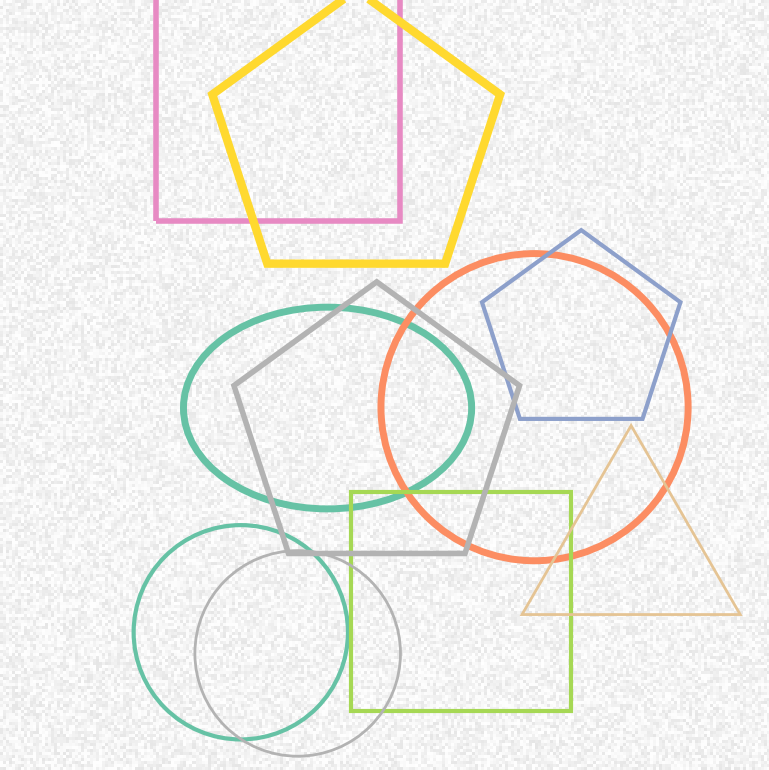[{"shape": "oval", "thickness": 2.5, "radius": 0.94, "center": [0.425, 0.47]}, {"shape": "circle", "thickness": 1.5, "radius": 0.7, "center": [0.313, 0.179]}, {"shape": "circle", "thickness": 2.5, "radius": 1.0, "center": [0.694, 0.471]}, {"shape": "pentagon", "thickness": 1.5, "radius": 0.68, "center": [0.755, 0.566]}, {"shape": "square", "thickness": 2, "radius": 0.79, "center": [0.361, 0.872]}, {"shape": "square", "thickness": 1.5, "radius": 0.71, "center": [0.599, 0.219]}, {"shape": "pentagon", "thickness": 3, "radius": 0.98, "center": [0.463, 0.817]}, {"shape": "triangle", "thickness": 1, "radius": 0.82, "center": [0.82, 0.284]}, {"shape": "circle", "thickness": 1, "radius": 0.67, "center": [0.387, 0.151]}, {"shape": "pentagon", "thickness": 2, "radius": 0.97, "center": [0.489, 0.439]}]